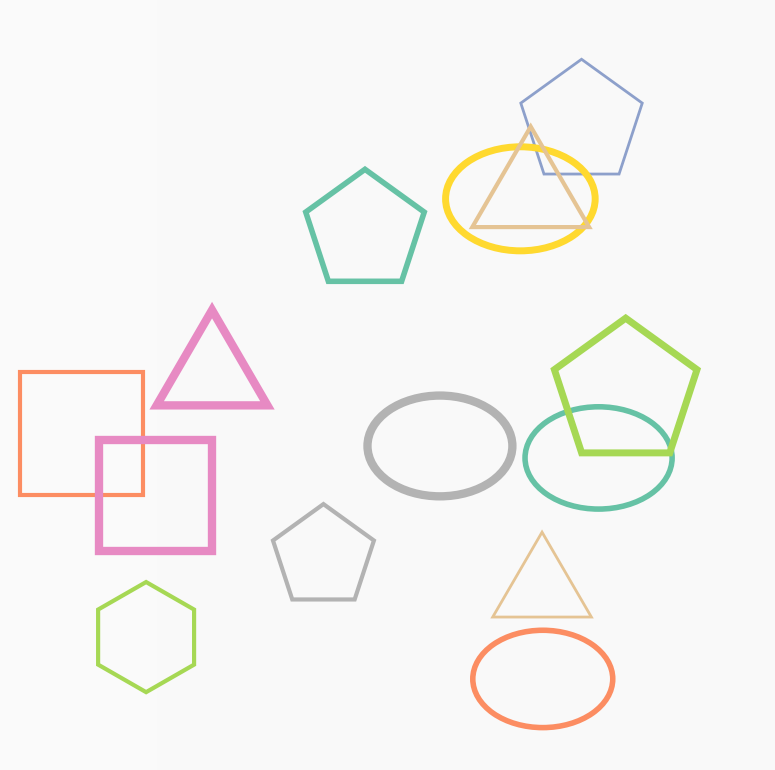[{"shape": "pentagon", "thickness": 2, "radius": 0.4, "center": [0.471, 0.7]}, {"shape": "oval", "thickness": 2, "radius": 0.47, "center": [0.772, 0.405]}, {"shape": "square", "thickness": 1.5, "radius": 0.4, "center": [0.105, 0.437]}, {"shape": "oval", "thickness": 2, "radius": 0.45, "center": [0.7, 0.118]}, {"shape": "pentagon", "thickness": 1, "radius": 0.41, "center": [0.75, 0.841]}, {"shape": "square", "thickness": 3, "radius": 0.36, "center": [0.201, 0.356]}, {"shape": "triangle", "thickness": 3, "radius": 0.41, "center": [0.274, 0.515]}, {"shape": "hexagon", "thickness": 1.5, "radius": 0.36, "center": [0.189, 0.173]}, {"shape": "pentagon", "thickness": 2.5, "radius": 0.48, "center": [0.807, 0.49]}, {"shape": "oval", "thickness": 2.5, "radius": 0.48, "center": [0.671, 0.742]}, {"shape": "triangle", "thickness": 1, "radius": 0.37, "center": [0.699, 0.235]}, {"shape": "triangle", "thickness": 1.5, "radius": 0.44, "center": [0.685, 0.749]}, {"shape": "oval", "thickness": 3, "radius": 0.47, "center": [0.568, 0.421]}, {"shape": "pentagon", "thickness": 1.5, "radius": 0.34, "center": [0.417, 0.277]}]